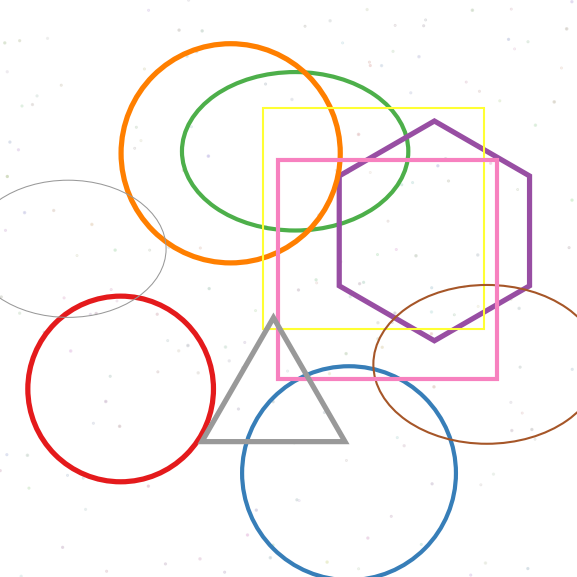[{"shape": "circle", "thickness": 2.5, "radius": 0.8, "center": [0.209, 0.326]}, {"shape": "circle", "thickness": 2, "radius": 0.93, "center": [0.604, 0.18]}, {"shape": "oval", "thickness": 2, "radius": 0.98, "center": [0.511, 0.737]}, {"shape": "hexagon", "thickness": 2.5, "radius": 0.95, "center": [0.752, 0.599]}, {"shape": "circle", "thickness": 2.5, "radius": 0.95, "center": [0.399, 0.734]}, {"shape": "square", "thickness": 1, "radius": 0.96, "center": [0.647, 0.621]}, {"shape": "oval", "thickness": 1, "radius": 0.98, "center": [0.843, 0.368]}, {"shape": "square", "thickness": 2, "radius": 0.95, "center": [0.671, 0.532]}, {"shape": "triangle", "thickness": 2.5, "radius": 0.72, "center": [0.474, 0.306]}, {"shape": "oval", "thickness": 0.5, "radius": 0.85, "center": [0.118, 0.568]}]